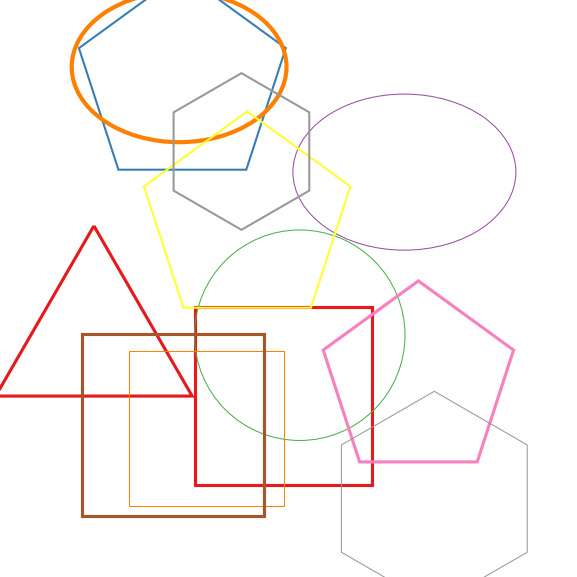[{"shape": "triangle", "thickness": 1.5, "radius": 0.98, "center": [0.163, 0.412]}, {"shape": "square", "thickness": 1.5, "radius": 0.77, "center": [0.491, 0.313]}, {"shape": "pentagon", "thickness": 1, "radius": 0.94, "center": [0.316, 0.858]}, {"shape": "circle", "thickness": 0.5, "radius": 0.91, "center": [0.519, 0.419]}, {"shape": "oval", "thickness": 0.5, "radius": 0.97, "center": [0.7, 0.701]}, {"shape": "oval", "thickness": 2, "radius": 0.93, "center": [0.31, 0.883]}, {"shape": "square", "thickness": 0.5, "radius": 0.67, "center": [0.358, 0.257]}, {"shape": "pentagon", "thickness": 1, "radius": 0.94, "center": [0.428, 0.618]}, {"shape": "square", "thickness": 1.5, "radius": 0.79, "center": [0.3, 0.263]}, {"shape": "pentagon", "thickness": 1.5, "radius": 0.87, "center": [0.725, 0.339]}, {"shape": "hexagon", "thickness": 0.5, "radius": 0.93, "center": [0.752, 0.136]}, {"shape": "hexagon", "thickness": 1, "radius": 0.68, "center": [0.418, 0.737]}]